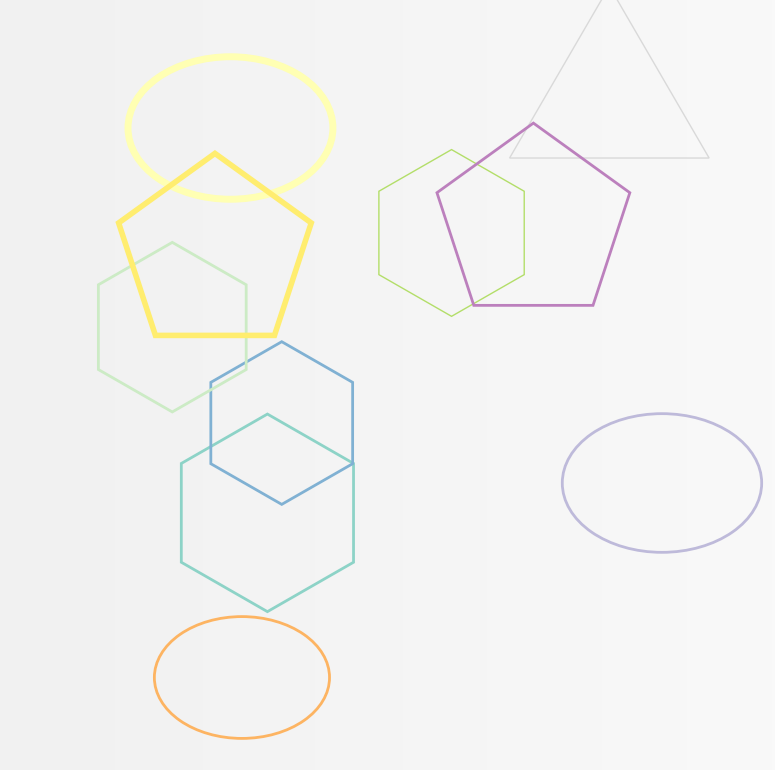[{"shape": "hexagon", "thickness": 1, "radius": 0.64, "center": [0.345, 0.334]}, {"shape": "oval", "thickness": 2.5, "radius": 0.66, "center": [0.297, 0.834]}, {"shape": "oval", "thickness": 1, "radius": 0.64, "center": [0.854, 0.373]}, {"shape": "hexagon", "thickness": 1, "radius": 0.53, "center": [0.364, 0.451]}, {"shape": "oval", "thickness": 1, "radius": 0.57, "center": [0.312, 0.12]}, {"shape": "hexagon", "thickness": 0.5, "radius": 0.54, "center": [0.583, 0.697]}, {"shape": "triangle", "thickness": 0.5, "radius": 0.74, "center": [0.786, 0.869]}, {"shape": "pentagon", "thickness": 1, "radius": 0.65, "center": [0.688, 0.709]}, {"shape": "hexagon", "thickness": 1, "radius": 0.55, "center": [0.222, 0.575]}, {"shape": "pentagon", "thickness": 2, "radius": 0.65, "center": [0.277, 0.67]}]